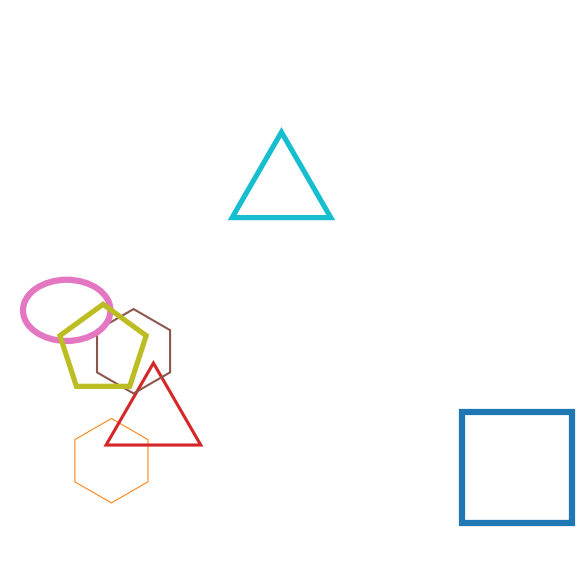[{"shape": "square", "thickness": 3, "radius": 0.48, "center": [0.895, 0.189]}, {"shape": "hexagon", "thickness": 0.5, "radius": 0.37, "center": [0.193, 0.201]}, {"shape": "triangle", "thickness": 1.5, "radius": 0.47, "center": [0.266, 0.276]}, {"shape": "hexagon", "thickness": 1, "radius": 0.37, "center": [0.231, 0.391]}, {"shape": "oval", "thickness": 3, "radius": 0.38, "center": [0.115, 0.462]}, {"shape": "pentagon", "thickness": 2.5, "radius": 0.39, "center": [0.178, 0.394]}, {"shape": "triangle", "thickness": 2.5, "radius": 0.49, "center": [0.487, 0.672]}]